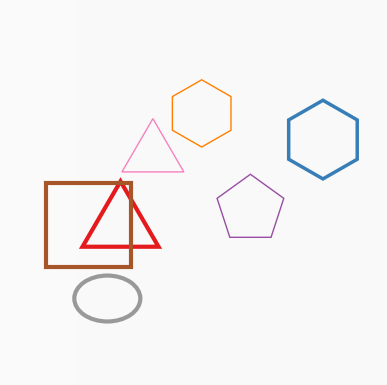[{"shape": "triangle", "thickness": 3, "radius": 0.57, "center": [0.311, 0.416]}, {"shape": "hexagon", "thickness": 2.5, "radius": 0.51, "center": [0.833, 0.637]}, {"shape": "pentagon", "thickness": 1, "radius": 0.45, "center": [0.646, 0.457]}, {"shape": "hexagon", "thickness": 1, "radius": 0.44, "center": [0.52, 0.705]}, {"shape": "square", "thickness": 3, "radius": 0.55, "center": [0.227, 0.415]}, {"shape": "triangle", "thickness": 1, "radius": 0.46, "center": [0.395, 0.6]}, {"shape": "oval", "thickness": 3, "radius": 0.43, "center": [0.277, 0.225]}]